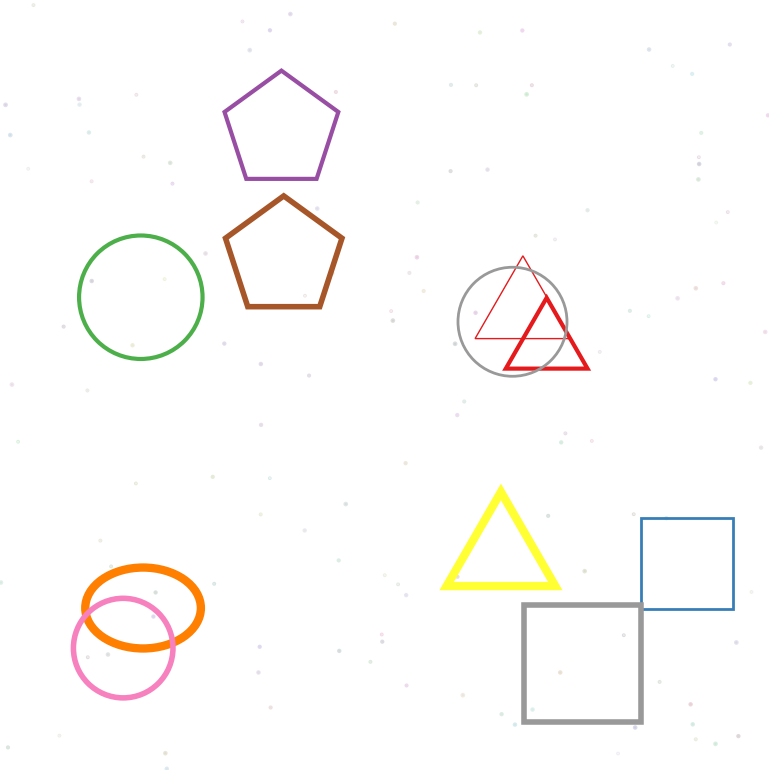[{"shape": "triangle", "thickness": 0.5, "radius": 0.36, "center": [0.679, 0.596]}, {"shape": "triangle", "thickness": 1.5, "radius": 0.31, "center": [0.71, 0.552]}, {"shape": "square", "thickness": 1, "radius": 0.3, "center": [0.892, 0.268]}, {"shape": "circle", "thickness": 1.5, "radius": 0.4, "center": [0.183, 0.614]}, {"shape": "pentagon", "thickness": 1.5, "radius": 0.39, "center": [0.365, 0.831]}, {"shape": "oval", "thickness": 3, "radius": 0.38, "center": [0.186, 0.21]}, {"shape": "triangle", "thickness": 3, "radius": 0.41, "center": [0.651, 0.28]}, {"shape": "pentagon", "thickness": 2, "radius": 0.4, "center": [0.368, 0.666]}, {"shape": "circle", "thickness": 2, "radius": 0.32, "center": [0.16, 0.158]}, {"shape": "square", "thickness": 2, "radius": 0.38, "center": [0.757, 0.139]}, {"shape": "circle", "thickness": 1, "radius": 0.35, "center": [0.666, 0.582]}]